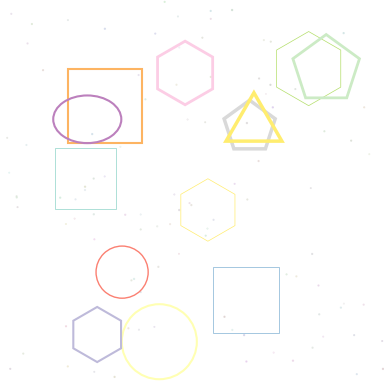[{"shape": "square", "thickness": 0.5, "radius": 0.4, "center": [0.221, 0.536]}, {"shape": "circle", "thickness": 1.5, "radius": 0.49, "center": [0.414, 0.112]}, {"shape": "hexagon", "thickness": 1.5, "radius": 0.36, "center": [0.252, 0.131]}, {"shape": "circle", "thickness": 1, "radius": 0.34, "center": [0.317, 0.293]}, {"shape": "square", "thickness": 0.5, "radius": 0.43, "center": [0.639, 0.221]}, {"shape": "square", "thickness": 1.5, "radius": 0.48, "center": [0.273, 0.725]}, {"shape": "hexagon", "thickness": 0.5, "radius": 0.48, "center": [0.802, 0.822]}, {"shape": "hexagon", "thickness": 2, "radius": 0.41, "center": [0.481, 0.81]}, {"shape": "pentagon", "thickness": 2.5, "radius": 0.35, "center": [0.648, 0.67]}, {"shape": "oval", "thickness": 1.5, "radius": 0.44, "center": [0.227, 0.69]}, {"shape": "pentagon", "thickness": 2, "radius": 0.45, "center": [0.847, 0.819]}, {"shape": "hexagon", "thickness": 0.5, "radius": 0.41, "center": [0.54, 0.455]}, {"shape": "triangle", "thickness": 2.5, "radius": 0.42, "center": [0.66, 0.675]}]